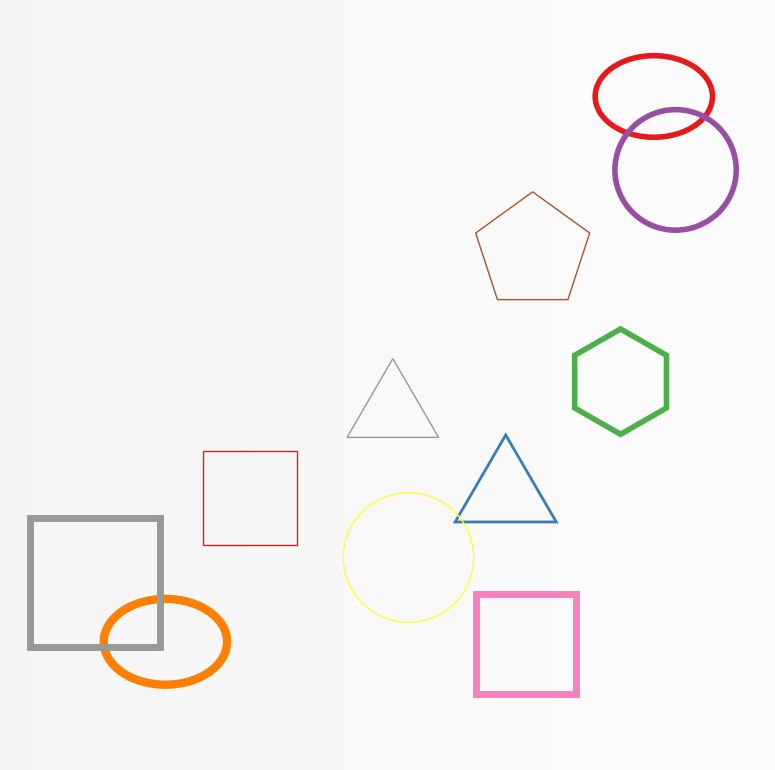[{"shape": "square", "thickness": 0.5, "radius": 0.3, "center": [0.322, 0.353]}, {"shape": "oval", "thickness": 2, "radius": 0.38, "center": [0.844, 0.875]}, {"shape": "triangle", "thickness": 1, "radius": 0.38, "center": [0.653, 0.36]}, {"shape": "hexagon", "thickness": 2, "radius": 0.34, "center": [0.801, 0.504]}, {"shape": "circle", "thickness": 2, "radius": 0.39, "center": [0.872, 0.779]}, {"shape": "oval", "thickness": 3, "radius": 0.4, "center": [0.213, 0.166]}, {"shape": "circle", "thickness": 0.5, "radius": 0.42, "center": [0.527, 0.276]}, {"shape": "pentagon", "thickness": 0.5, "radius": 0.39, "center": [0.687, 0.673]}, {"shape": "square", "thickness": 2.5, "radius": 0.32, "center": [0.679, 0.164]}, {"shape": "square", "thickness": 2.5, "radius": 0.42, "center": [0.122, 0.243]}, {"shape": "triangle", "thickness": 0.5, "radius": 0.34, "center": [0.507, 0.466]}]